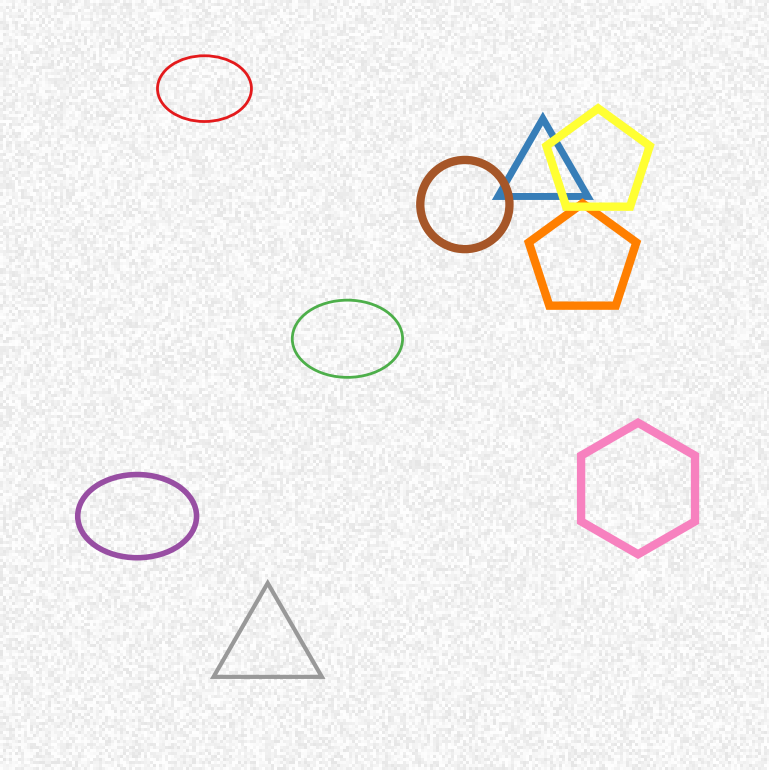[{"shape": "oval", "thickness": 1, "radius": 0.31, "center": [0.266, 0.885]}, {"shape": "triangle", "thickness": 2.5, "radius": 0.34, "center": [0.705, 0.779]}, {"shape": "oval", "thickness": 1, "radius": 0.36, "center": [0.451, 0.56]}, {"shape": "oval", "thickness": 2, "radius": 0.39, "center": [0.178, 0.33]}, {"shape": "pentagon", "thickness": 3, "radius": 0.37, "center": [0.757, 0.662]}, {"shape": "pentagon", "thickness": 3, "radius": 0.35, "center": [0.777, 0.789]}, {"shape": "circle", "thickness": 3, "radius": 0.29, "center": [0.604, 0.734]}, {"shape": "hexagon", "thickness": 3, "radius": 0.43, "center": [0.829, 0.366]}, {"shape": "triangle", "thickness": 1.5, "radius": 0.41, "center": [0.348, 0.162]}]